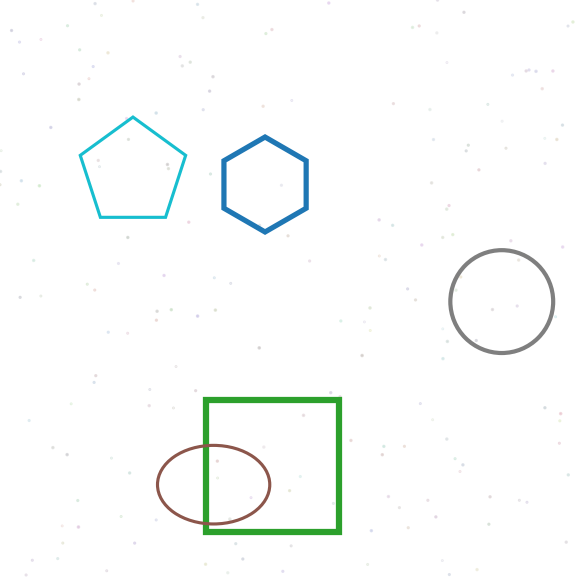[{"shape": "hexagon", "thickness": 2.5, "radius": 0.41, "center": [0.459, 0.68]}, {"shape": "square", "thickness": 3, "radius": 0.57, "center": [0.472, 0.192]}, {"shape": "oval", "thickness": 1.5, "radius": 0.49, "center": [0.37, 0.16]}, {"shape": "circle", "thickness": 2, "radius": 0.45, "center": [0.869, 0.477]}, {"shape": "pentagon", "thickness": 1.5, "radius": 0.48, "center": [0.23, 0.7]}]